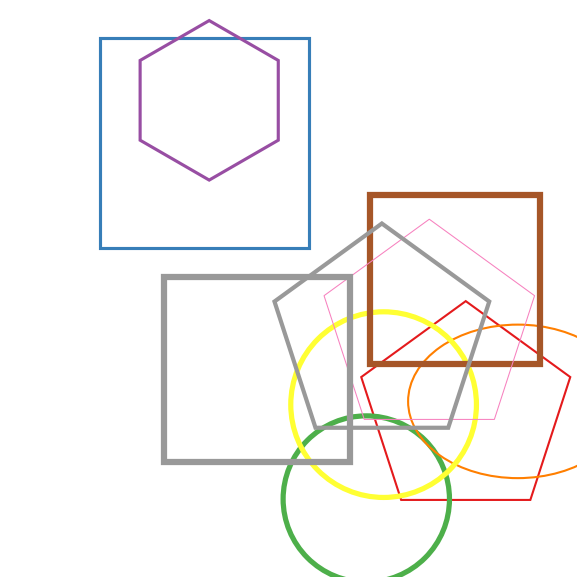[{"shape": "pentagon", "thickness": 1, "radius": 0.95, "center": [0.807, 0.287]}, {"shape": "square", "thickness": 1.5, "radius": 0.91, "center": [0.354, 0.751]}, {"shape": "circle", "thickness": 2.5, "radius": 0.72, "center": [0.634, 0.135]}, {"shape": "hexagon", "thickness": 1.5, "radius": 0.69, "center": [0.362, 0.825]}, {"shape": "oval", "thickness": 1, "radius": 0.95, "center": [0.897, 0.304]}, {"shape": "circle", "thickness": 2.5, "radius": 0.8, "center": [0.664, 0.298]}, {"shape": "square", "thickness": 3, "radius": 0.73, "center": [0.788, 0.515]}, {"shape": "pentagon", "thickness": 0.5, "radius": 0.96, "center": [0.743, 0.428]}, {"shape": "square", "thickness": 3, "radius": 0.8, "center": [0.445, 0.36]}, {"shape": "pentagon", "thickness": 2, "radius": 0.98, "center": [0.661, 0.417]}]